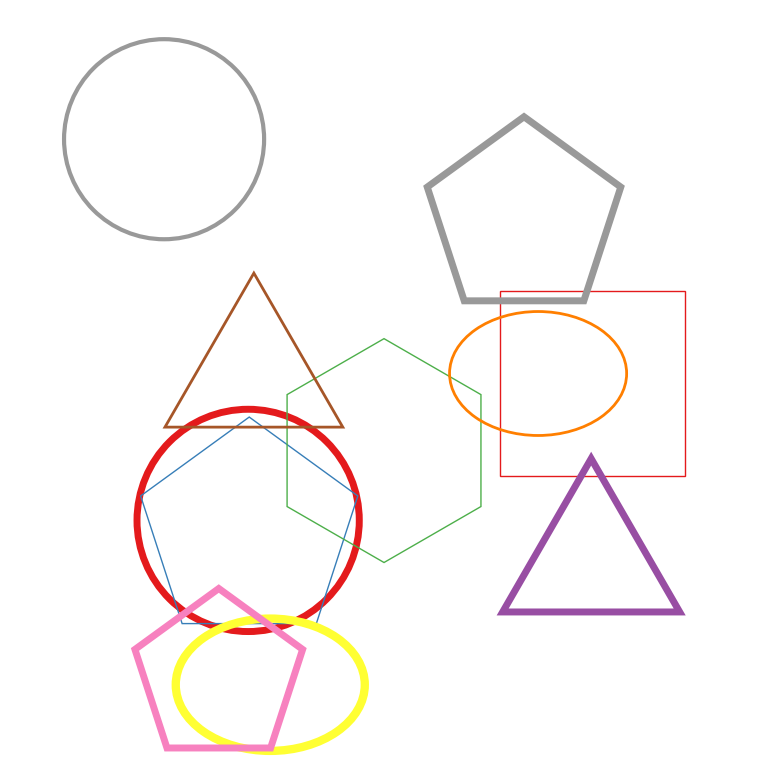[{"shape": "square", "thickness": 0.5, "radius": 0.6, "center": [0.77, 0.502]}, {"shape": "circle", "thickness": 2.5, "radius": 0.72, "center": [0.322, 0.324]}, {"shape": "pentagon", "thickness": 0.5, "radius": 0.74, "center": [0.324, 0.31]}, {"shape": "hexagon", "thickness": 0.5, "radius": 0.73, "center": [0.499, 0.415]}, {"shape": "triangle", "thickness": 2.5, "radius": 0.66, "center": [0.768, 0.272]}, {"shape": "oval", "thickness": 1, "radius": 0.57, "center": [0.699, 0.515]}, {"shape": "oval", "thickness": 3, "radius": 0.61, "center": [0.351, 0.111]}, {"shape": "triangle", "thickness": 1, "radius": 0.67, "center": [0.33, 0.512]}, {"shape": "pentagon", "thickness": 2.5, "radius": 0.57, "center": [0.284, 0.121]}, {"shape": "circle", "thickness": 1.5, "radius": 0.65, "center": [0.213, 0.819]}, {"shape": "pentagon", "thickness": 2.5, "radius": 0.66, "center": [0.681, 0.716]}]